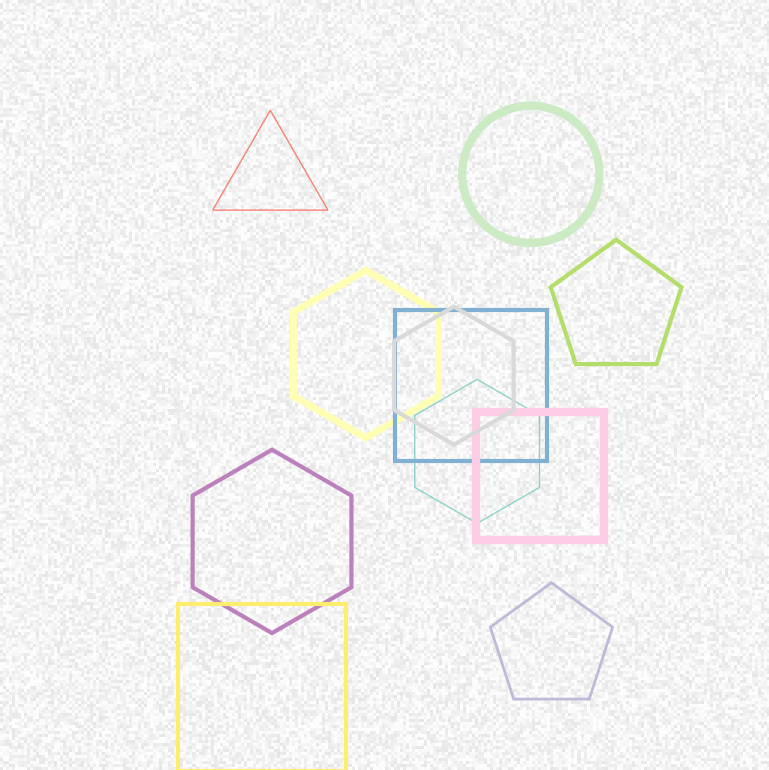[{"shape": "hexagon", "thickness": 0.5, "radius": 0.47, "center": [0.62, 0.414]}, {"shape": "hexagon", "thickness": 2.5, "radius": 0.54, "center": [0.475, 0.54]}, {"shape": "pentagon", "thickness": 1, "radius": 0.42, "center": [0.716, 0.16]}, {"shape": "triangle", "thickness": 0.5, "radius": 0.43, "center": [0.351, 0.77]}, {"shape": "square", "thickness": 1.5, "radius": 0.49, "center": [0.611, 0.499]}, {"shape": "pentagon", "thickness": 1.5, "radius": 0.45, "center": [0.8, 0.599]}, {"shape": "square", "thickness": 3, "radius": 0.41, "center": [0.701, 0.382]}, {"shape": "hexagon", "thickness": 1.5, "radius": 0.45, "center": [0.59, 0.512]}, {"shape": "hexagon", "thickness": 1.5, "radius": 0.6, "center": [0.353, 0.297]}, {"shape": "circle", "thickness": 3, "radius": 0.45, "center": [0.689, 0.774]}, {"shape": "square", "thickness": 1.5, "radius": 0.54, "center": [0.34, 0.107]}]